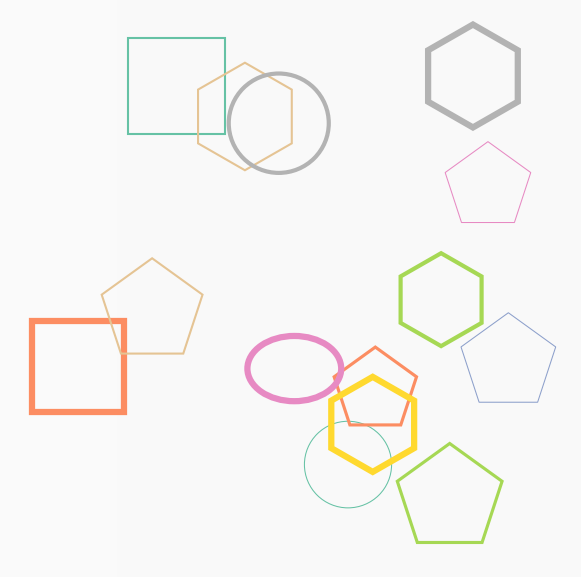[{"shape": "square", "thickness": 1, "radius": 0.42, "center": [0.304, 0.85]}, {"shape": "circle", "thickness": 0.5, "radius": 0.37, "center": [0.599, 0.195]}, {"shape": "pentagon", "thickness": 1.5, "radius": 0.37, "center": [0.646, 0.324]}, {"shape": "square", "thickness": 3, "radius": 0.39, "center": [0.134, 0.365]}, {"shape": "pentagon", "thickness": 0.5, "radius": 0.43, "center": [0.875, 0.372]}, {"shape": "pentagon", "thickness": 0.5, "radius": 0.39, "center": [0.839, 0.676]}, {"shape": "oval", "thickness": 3, "radius": 0.4, "center": [0.506, 0.361]}, {"shape": "pentagon", "thickness": 1.5, "radius": 0.47, "center": [0.774, 0.136]}, {"shape": "hexagon", "thickness": 2, "radius": 0.4, "center": [0.759, 0.48]}, {"shape": "hexagon", "thickness": 3, "radius": 0.41, "center": [0.641, 0.264]}, {"shape": "pentagon", "thickness": 1, "radius": 0.46, "center": [0.262, 0.461]}, {"shape": "hexagon", "thickness": 1, "radius": 0.47, "center": [0.421, 0.797]}, {"shape": "circle", "thickness": 2, "radius": 0.43, "center": [0.48, 0.786]}, {"shape": "hexagon", "thickness": 3, "radius": 0.45, "center": [0.814, 0.868]}]